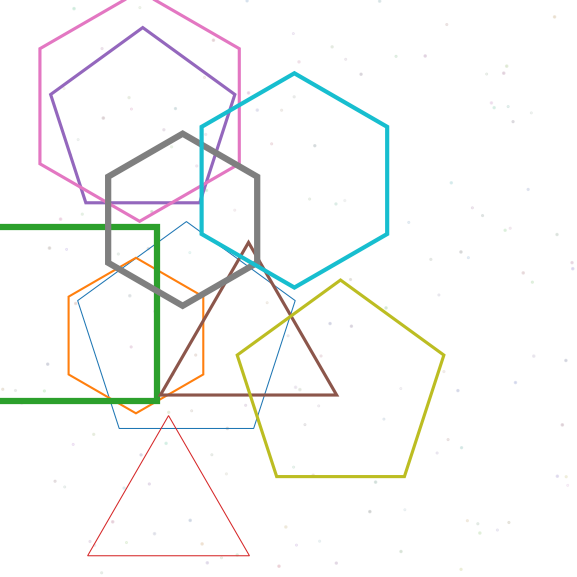[{"shape": "pentagon", "thickness": 0.5, "radius": 0.99, "center": [0.323, 0.417]}, {"shape": "hexagon", "thickness": 1, "radius": 0.67, "center": [0.235, 0.418]}, {"shape": "square", "thickness": 3, "radius": 0.75, "center": [0.122, 0.455]}, {"shape": "triangle", "thickness": 0.5, "radius": 0.81, "center": [0.292, 0.118]}, {"shape": "pentagon", "thickness": 1.5, "radius": 0.84, "center": [0.247, 0.784]}, {"shape": "triangle", "thickness": 1.5, "radius": 0.88, "center": [0.43, 0.403]}, {"shape": "hexagon", "thickness": 1.5, "radius": 1.0, "center": [0.242, 0.815]}, {"shape": "hexagon", "thickness": 3, "radius": 0.75, "center": [0.316, 0.619]}, {"shape": "pentagon", "thickness": 1.5, "radius": 0.94, "center": [0.59, 0.326]}, {"shape": "hexagon", "thickness": 2, "radius": 0.93, "center": [0.51, 0.687]}]